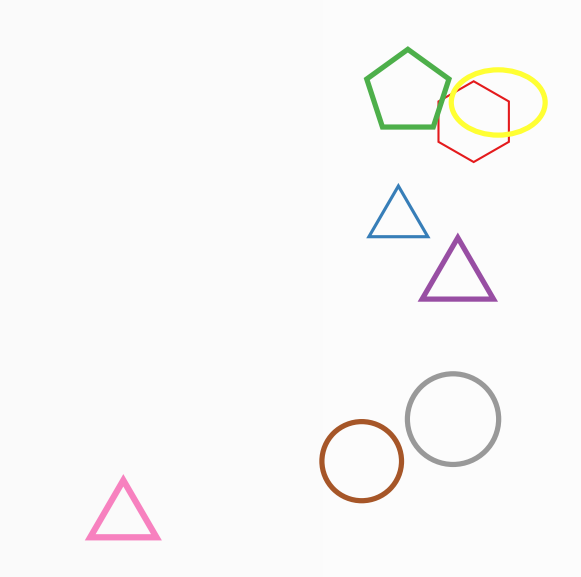[{"shape": "hexagon", "thickness": 1, "radius": 0.35, "center": [0.815, 0.788]}, {"shape": "triangle", "thickness": 1.5, "radius": 0.29, "center": [0.685, 0.619]}, {"shape": "pentagon", "thickness": 2.5, "radius": 0.37, "center": [0.702, 0.839]}, {"shape": "triangle", "thickness": 2.5, "radius": 0.35, "center": [0.788, 0.517]}, {"shape": "oval", "thickness": 2.5, "radius": 0.4, "center": [0.857, 0.822]}, {"shape": "circle", "thickness": 2.5, "radius": 0.34, "center": [0.622, 0.201]}, {"shape": "triangle", "thickness": 3, "radius": 0.33, "center": [0.212, 0.102]}, {"shape": "circle", "thickness": 2.5, "radius": 0.39, "center": [0.779, 0.273]}]